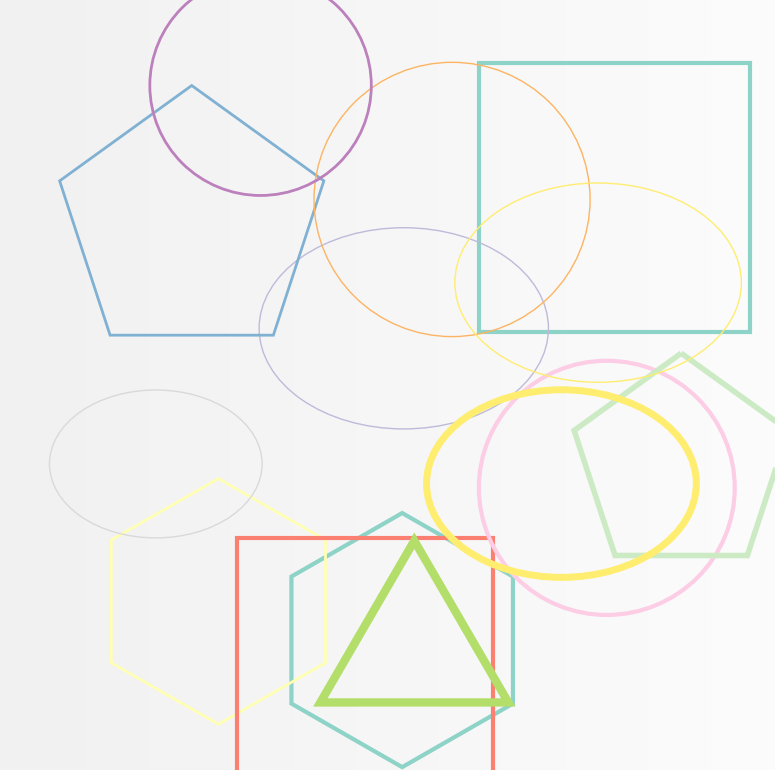[{"shape": "hexagon", "thickness": 1.5, "radius": 0.83, "center": [0.519, 0.169]}, {"shape": "square", "thickness": 1.5, "radius": 0.87, "center": [0.793, 0.743]}, {"shape": "hexagon", "thickness": 1, "radius": 0.8, "center": [0.282, 0.219]}, {"shape": "oval", "thickness": 0.5, "radius": 0.93, "center": [0.521, 0.574]}, {"shape": "square", "thickness": 1.5, "radius": 0.83, "center": [0.471, 0.136]}, {"shape": "pentagon", "thickness": 1, "radius": 0.9, "center": [0.247, 0.71]}, {"shape": "circle", "thickness": 0.5, "radius": 0.89, "center": [0.583, 0.741]}, {"shape": "triangle", "thickness": 3, "radius": 0.7, "center": [0.535, 0.158]}, {"shape": "circle", "thickness": 1.5, "radius": 0.83, "center": [0.783, 0.366]}, {"shape": "oval", "thickness": 0.5, "radius": 0.69, "center": [0.201, 0.397]}, {"shape": "circle", "thickness": 1, "radius": 0.71, "center": [0.336, 0.889]}, {"shape": "pentagon", "thickness": 2, "radius": 0.73, "center": [0.879, 0.396]}, {"shape": "oval", "thickness": 0.5, "radius": 0.92, "center": [0.772, 0.633]}, {"shape": "oval", "thickness": 2.5, "radius": 0.87, "center": [0.724, 0.372]}]